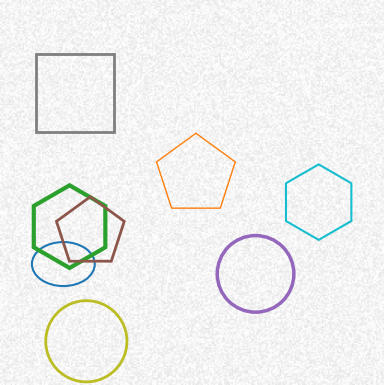[{"shape": "oval", "thickness": 1.5, "radius": 0.41, "center": [0.165, 0.314]}, {"shape": "pentagon", "thickness": 1, "radius": 0.54, "center": [0.509, 0.546]}, {"shape": "hexagon", "thickness": 3, "radius": 0.54, "center": [0.181, 0.411]}, {"shape": "circle", "thickness": 2.5, "radius": 0.5, "center": [0.664, 0.289]}, {"shape": "pentagon", "thickness": 2, "radius": 0.46, "center": [0.235, 0.396]}, {"shape": "square", "thickness": 2, "radius": 0.51, "center": [0.194, 0.759]}, {"shape": "circle", "thickness": 2, "radius": 0.53, "center": [0.224, 0.114]}, {"shape": "hexagon", "thickness": 1.5, "radius": 0.49, "center": [0.828, 0.475]}]